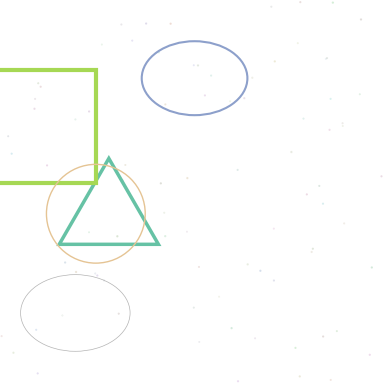[{"shape": "triangle", "thickness": 2.5, "radius": 0.74, "center": [0.283, 0.44]}, {"shape": "oval", "thickness": 1.5, "radius": 0.69, "center": [0.505, 0.797]}, {"shape": "square", "thickness": 3, "radius": 0.74, "center": [0.102, 0.672]}, {"shape": "circle", "thickness": 1, "radius": 0.64, "center": [0.249, 0.445]}, {"shape": "oval", "thickness": 0.5, "radius": 0.71, "center": [0.196, 0.187]}]